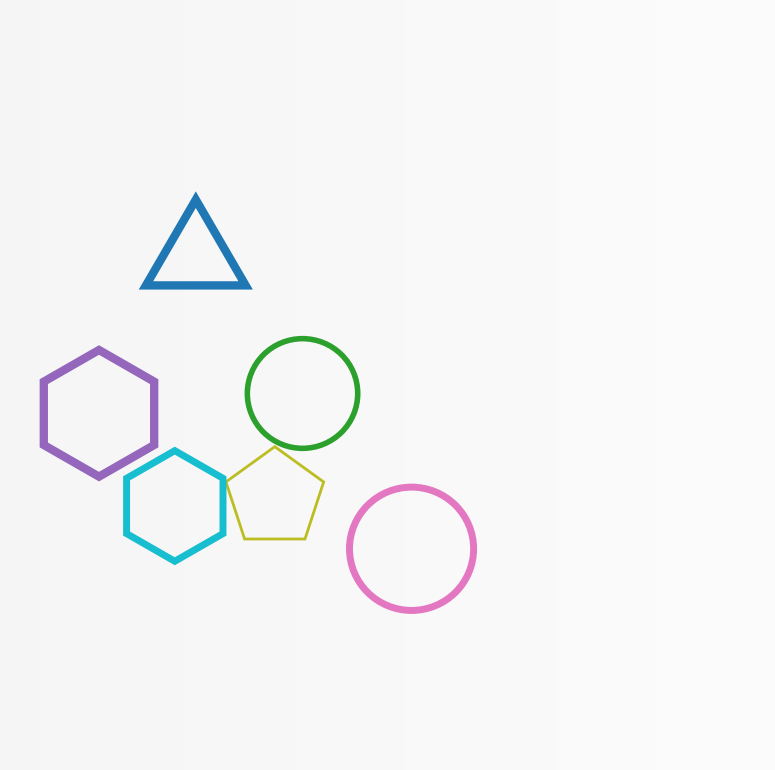[{"shape": "triangle", "thickness": 3, "radius": 0.37, "center": [0.253, 0.666]}, {"shape": "circle", "thickness": 2, "radius": 0.36, "center": [0.39, 0.489]}, {"shape": "hexagon", "thickness": 3, "radius": 0.41, "center": [0.128, 0.463]}, {"shape": "circle", "thickness": 2.5, "radius": 0.4, "center": [0.531, 0.287]}, {"shape": "pentagon", "thickness": 1, "radius": 0.33, "center": [0.355, 0.354]}, {"shape": "hexagon", "thickness": 2.5, "radius": 0.36, "center": [0.226, 0.343]}]